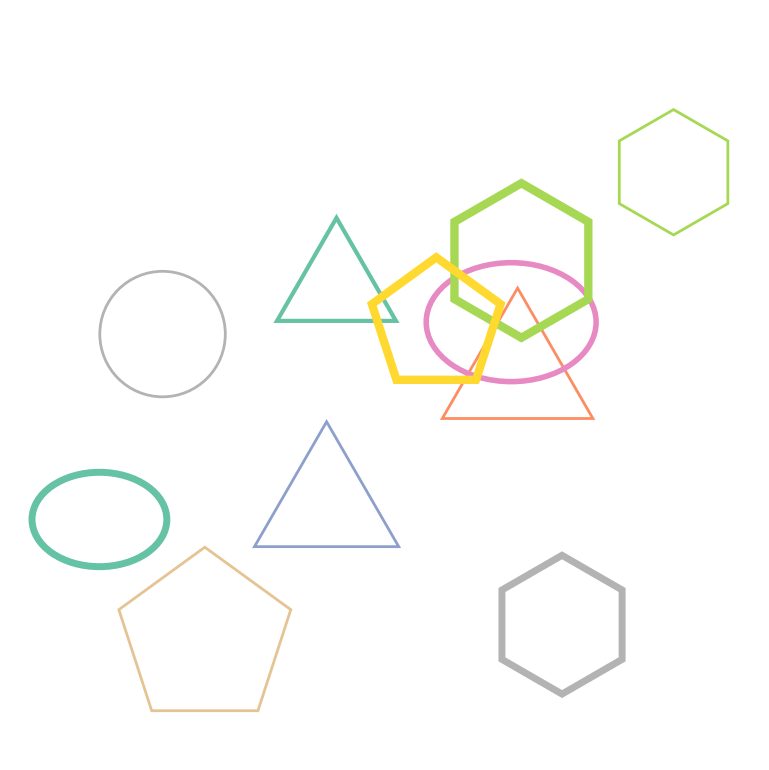[{"shape": "oval", "thickness": 2.5, "radius": 0.44, "center": [0.129, 0.325]}, {"shape": "triangle", "thickness": 1.5, "radius": 0.45, "center": [0.437, 0.628]}, {"shape": "triangle", "thickness": 1, "radius": 0.56, "center": [0.672, 0.513]}, {"shape": "triangle", "thickness": 1, "radius": 0.54, "center": [0.424, 0.344]}, {"shape": "oval", "thickness": 2, "radius": 0.55, "center": [0.664, 0.582]}, {"shape": "hexagon", "thickness": 1, "radius": 0.41, "center": [0.875, 0.776]}, {"shape": "hexagon", "thickness": 3, "radius": 0.5, "center": [0.677, 0.662]}, {"shape": "pentagon", "thickness": 3, "radius": 0.44, "center": [0.567, 0.578]}, {"shape": "pentagon", "thickness": 1, "radius": 0.59, "center": [0.266, 0.172]}, {"shape": "circle", "thickness": 1, "radius": 0.41, "center": [0.211, 0.566]}, {"shape": "hexagon", "thickness": 2.5, "radius": 0.45, "center": [0.73, 0.189]}]